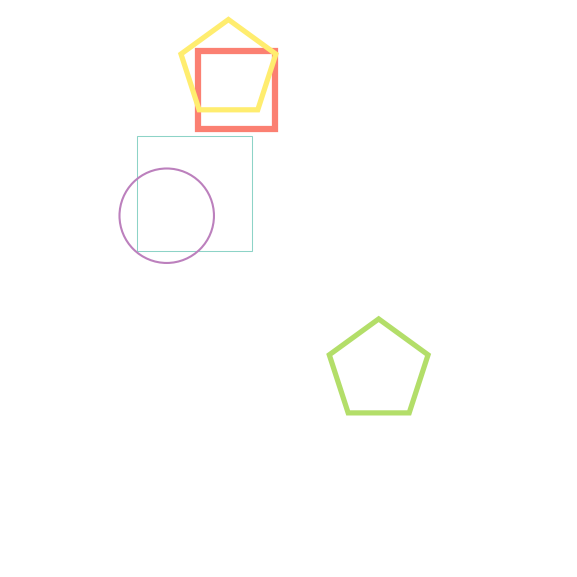[{"shape": "square", "thickness": 0.5, "radius": 0.5, "center": [0.337, 0.664]}, {"shape": "square", "thickness": 3, "radius": 0.34, "center": [0.409, 0.843]}, {"shape": "pentagon", "thickness": 2.5, "radius": 0.45, "center": [0.656, 0.357]}, {"shape": "circle", "thickness": 1, "radius": 0.41, "center": [0.289, 0.626]}, {"shape": "pentagon", "thickness": 2.5, "radius": 0.43, "center": [0.396, 0.879]}]